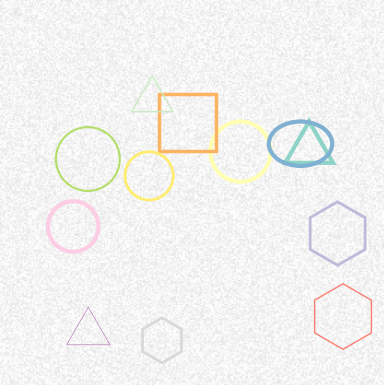[{"shape": "triangle", "thickness": 3, "radius": 0.36, "center": [0.803, 0.613]}, {"shape": "circle", "thickness": 3, "radius": 0.39, "center": [0.625, 0.606]}, {"shape": "hexagon", "thickness": 2, "radius": 0.41, "center": [0.877, 0.393]}, {"shape": "hexagon", "thickness": 1, "radius": 0.43, "center": [0.891, 0.178]}, {"shape": "oval", "thickness": 3, "radius": 0.41, "center": [0.781, 0.627]}, {"shape": "square", "thickness": 2.5, "radius": 0.37, "center": [0.486, 0.683]}, {"shape": "circle", "thickness": 1.5, "radius": 0.41, "center": [0.228, 0.587]}, {"shape": "circle", "thickness": 3, "radius": 0.33, "center": [0.19, 0.412]}, {"shape": "hexagon", "thickness": 2, "radius": 0.29, "center": [0.421, 0.116]}, {"shape": "triangle", "thickness": 0.5, "radius": 0.32, "center": [0.229, 0.137]}, {"shape": "triangle", "thickness": 1, "radius": 0.31, "center": [0.395, 0.741]}, {"shape": "circle", "thickness": 2, "radius": 0.31, "center": [0.387, 0.543]}]